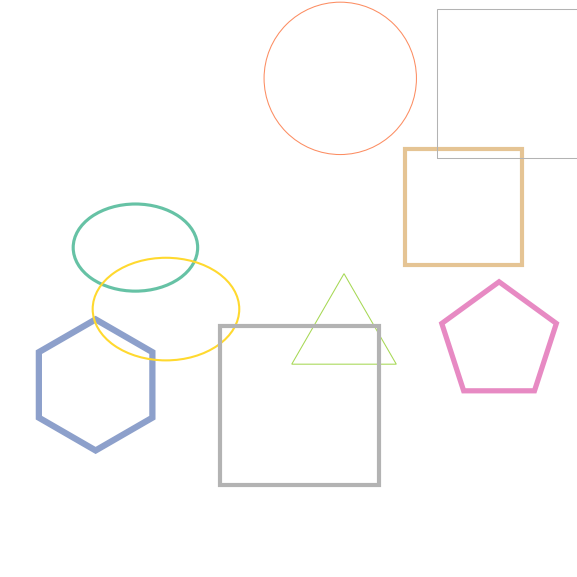[{"shape": "oval", "thickness": 1.5, "radius": 0.54, "center": [0.235, 0.57]}, {"shape": "circle", "thickness": 0.5, "radius": 0.66, "center": [0.589, 0.863]}, {"shape": "hexagon", "thickness": 3, "radius": 0.57, "center": [0.166, 0.333]}, {"shape": "pentagon", "thickness": 2.5, "radius": 0.52, "center": [0.864, 0.407]}, {"shape": "triangle", "thickness": 0.5, "radius": 0.52, "center": [0.596, 0.421]}, {"shape": "oval", "thickness": 1, "radius": 0.63, "center": [0.287, 0.464]}, {"shape": "square", "thickness": 2, "radius": 0.5, "center": [0.803, 0.641]}, {"shape": "square", "thickness": 0.5, "radius": 0.64, "center": [0.885, 0.855]}, {"shape": "square", "thickness": 2, "radius": 0.69, "center": [0.519, 0.297]}]